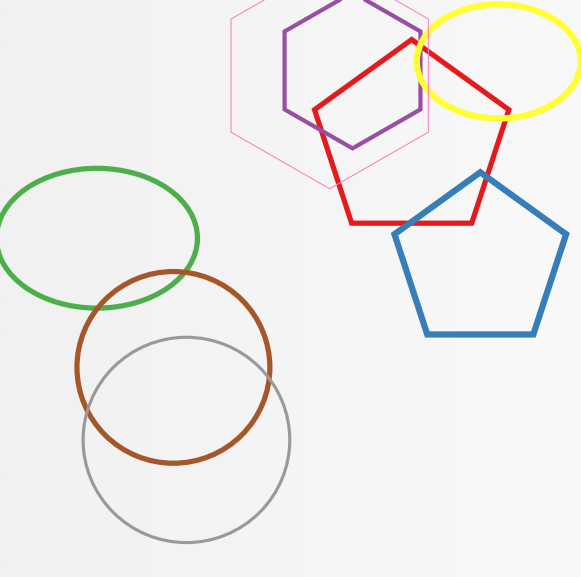[{"shape": "pentagon", "thickness": 2.5, "radius": 0.88, "center": [0.708, 0.755]}, {"shape": "pentagon", "thickness": 3, "radius": 0.78, "center": [0.826, 0.546]}, {"shape": "oval", "thickness": 2.5, "radius": 0.86, "center": [0.167, 0.587]}, {"shape": "hexagon", "thickness": 2, "radius": 0.67, "center": [0.606, 0.877]}, {"shape": "oval", "thickness": 3, "radius": 0.71, "center": [0.858, 0.893]}, {"shape": "circle", "thickness": 2.5, "radius": 0.83, "center": [0.298, 0.363]}, {"shape": "hexagon", "thickness": 0.5, "radius": 0.98, "center": [0.567, 0.868]}, {"shape": "circle", "thickness": 1.5, "radius": 0.89, "center": [0.321, 0.237]}]